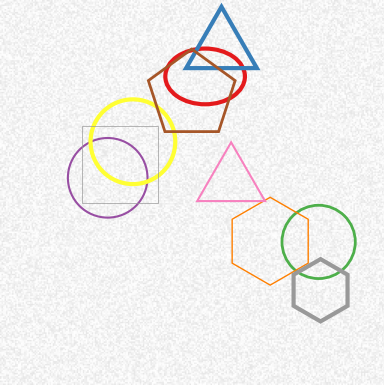[{"shape": "oval", "thickness": 3, "radius": 0.52, "center": [0.533, 0.802]}, {"shape": "triangle", "thickness": 3, "radius": 0.53, "center": [0.575, 0.876]}, {"shape": "circle", "thickness": 2, "radius": 0.48, "center": [0.828, 0.372]}, {"shape": "circle", "thickness": 1.5, "radius": 0.52, "center": [0.28, 0.538]}, {"shape": "hexagon", "thickness": 1, "radius": 0.57, "center": [0.702, 0.373]}, {"shape": "circle", "thickness": 3, "radius": 0.55, "center": [0.345, 0.632]}, {"shape": "pentagon", "thickness": 2, "radius": 0.59, "center": [0.498, 0.754]}, {"shape": "triangle", "thickness": 1.5, "radius": 0.51, "center": [0.6, 0.529]}, {"shape": "square", "thickness": 0.5, "radius": 0.5, "center": [0.312, 0.572]}, {"shape": "hexagon", "thickness": 3, "radius": 0.4, "center": [0.833, 0.246]}]